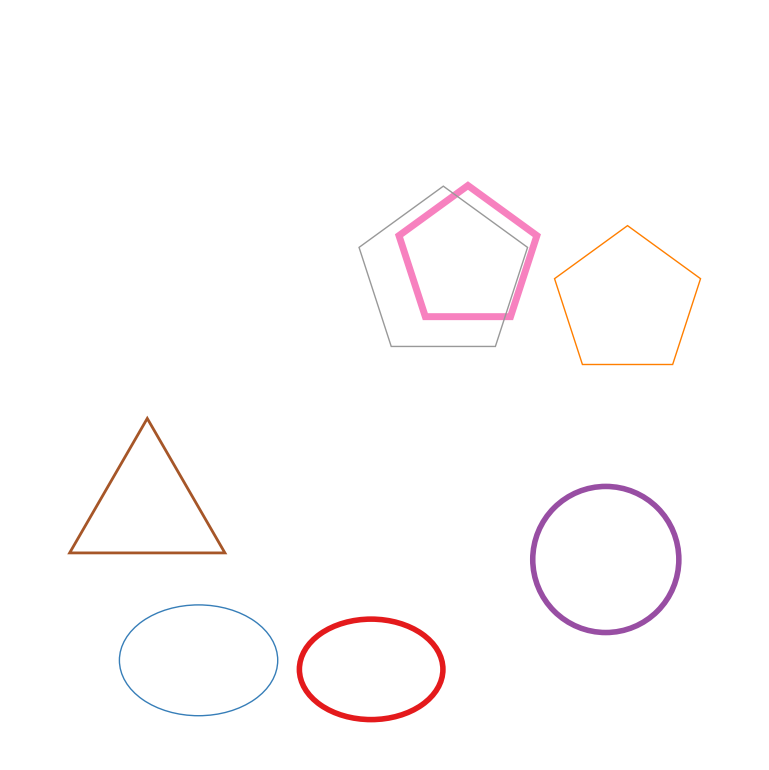[{"shape": "oval", "thickness": 2, "radius": 0.47, "center": [0.482, 0.131]}, {"shape": "oval", "thickness": 0.5, "radius": 0.51, "center": [0.258, 0.142]}, {"shape": "circle", "thickness": 2, "radius": 0.47, "center": [0.787, 0.273]}, {"shape": "pentagon", "thickness": 0.5, "radius": 0.5, "center": [0.815, 0.607]}, {"shape": "triangle", "thickness": 1, "radius": 0.58, "center": [0.191, 0.34]}, {"shape": "pentagon", "thickness": 2.5, "radius": 0.47, "center": [0.608, 0.665]}, {"shape": "pentagon", "thickness": 0.5, "radius": 0.58, "center": [0.576, 0.643]}]